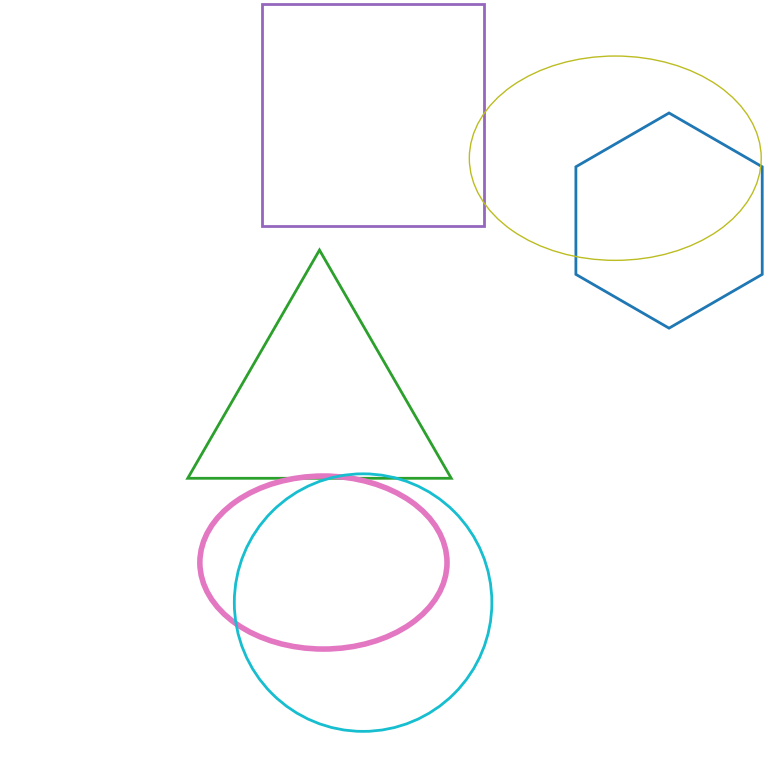[{"shape": "hexagon", "thickness": 1, "radius": 0.7, "center": [0.869, 0.714]}, {"shape": "triangle", "thickness": 1, "radius": 0.99, "center": [0.415, 0.478]}, {"shape": "square", "thickness": 1, "radius": 0.72, "center": [0.484, 0.851]}, {"shape": "oval", "thickness": 2, "radius": 0.8, "center": [0.42, 0.269]}, {"shape": "oval", "thickness": 0.5, "radius": 0.95, "center": [0.799, 0.795]}, {"shape": "circle", "thickness": 1, "radius": 0.84, "center": [0.472, 0.217]}]